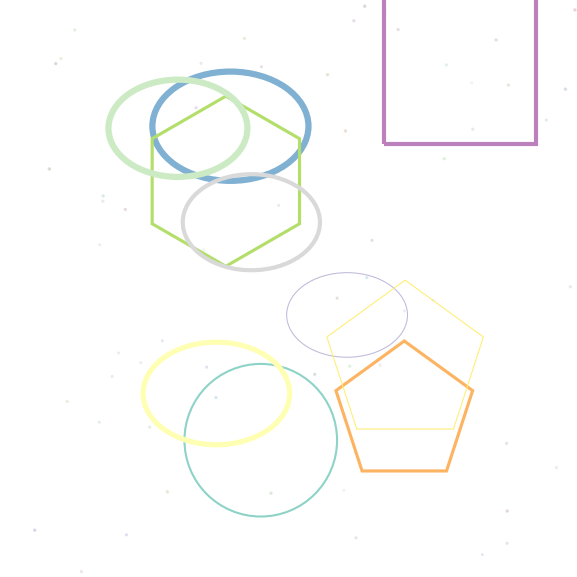[{"shape": "circle", "thickness": 1, "radius": 0.66, "center": [0.452, 0.237]}, {"shape": "oval", "thickness": 2.5, "radius": 0.63, "center": [0.375, 0.318]}, {"shape": "oval", "thickness": 0.5, "radius": 0.52, "center": [0.601, 0.454]}, {"shape": "oval", "thickness": 3, "radius": 0.68, "center": [0.399, 0.781]}, {"shape": "pentagon", "thickness": 1.5, "radius": 0.62, "center": [0.7, 0.284]}, {"shape": "hexagon", "thickness": 1.5, "radius": 0.74, "center": [0.391, 0.685]}, {"shape": "oval", "thickness": 2, "radius": 0.59, "center": [0.435, 0.614]}, {"shape": "square", "thickness": 2, "radius": 0.66, "center": [0.797, 0.881]}, {"shape": "oval", "thickness": 3, "radius": 0.6, "center": [0.308, 0.777]}, {"shape": "pentagon", "thickness": 0.5, "radius": 0.71, "center": [0.702, 0.372]}]